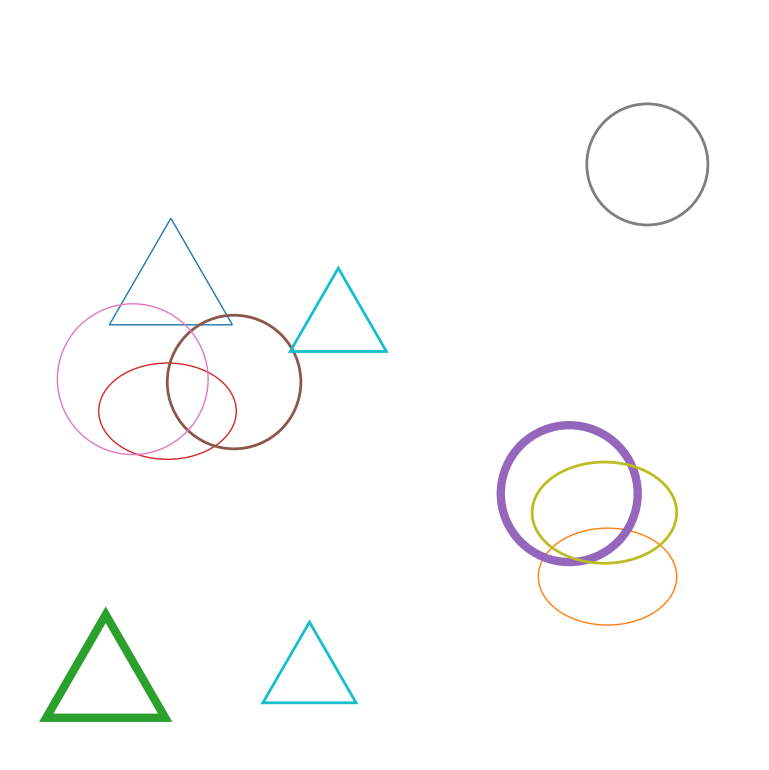[{"shape": "triangle", "thickness": 0.5, "radius": 0.46, "center": [0.222, 0.624]}, {"shape": "oval", "thickness": 0.5, "radius": 0.45, "center": [0.789, 0.251]}, {"shape": "triangle", "thickness": 3, "radius": 0.45, "center": [0.137, 0.112]}, {"shape": "oval", "thickness": 0.5, "radius": 0.45, "center": [0.218, 0.466]}, {"shape": "circle", "thickness": 3, "radius": 0.44, "center": [0.739, 0.359]}, {"shape": "circle", "thickness": 1, "radius": 0.43, "center": [0.304, 0.504]}, {"shape": "circle", "thickness": 0.5, "radius": 0.49, "center": [0.172, 0.508]}, {"shape": "circle", "thickness": 1, "radius": 0.39, "center": [0.841, 0.786]}, {"shape": "oval", "thickness": 1, "radius": 0.47, "center": [0.785, 0.334]}, {"shape": "triangle", "thickness": 1, "radius": 0.35, "center": [0.402, 0.122]}, {"shape": "triangle", "thickness": 1, "radius": 0.36, "center": [0.439, 0.58]}]